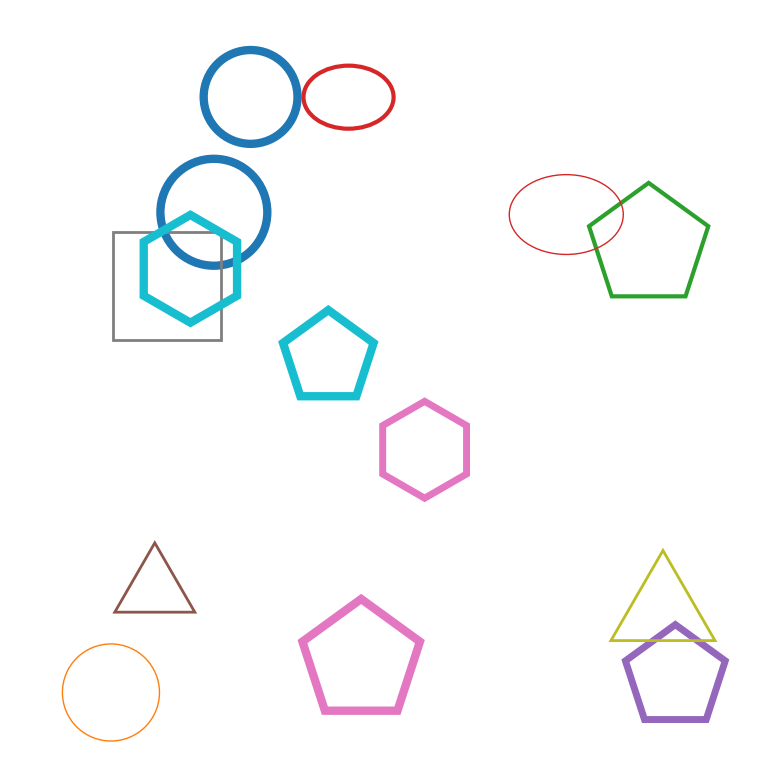[{"shape": "circle", "thickness": 3, "radius": 0.35, "center": [0.278, 0.724]}, {"shape": "circle", "thickness": 3, "radius": 0.3, "center": [0.325, 0.874]}, {"shape": "circle", "thickness": 0.5, "radius": 0.32, "center": [0.144, 0.101]}, {"shape": "pentagon", "thickness": 1.5, "radius": 0.41, "center": [0.842, 0.681]}, {"shape": "oval", "thickness": 0.5, "radius": 0.37, "center": [0.735, 0.721]}, {"shape": "oval", "thickness": 1.5, "radius": 0.29, "center": [0.453, 0.874]}, {"shape": "pentagon", "thickness": 2.5, "radius": 0.34, "center": [0.877, 0.121]}, {"shape": "triangle", "thickness": 1, "radius": 0.3, "center": [0.201, 0.235]}, {"shape": "hexagon", "thickness": 2.5, "radius": 0.31, "center": [0.551, 0.416]}, {"shape": "pentagon", "thickness": 3, "radius": 0.4, "center": [0.469, 0.142]}, {"shape": "square", "thickness": 1, "radius": 0.35, "center": [0.217, 0.629]}, {"shape": "triangle", "thickness": 1, "radius": 0.39, "center": [0.861, 0.207]}, {"shape": "pentagon", "thickness": 3, "radius": 0.31, "center": [0.426, 0.535]}, {"shape": "hexagon", "thickness": 3, "radius": 0.35, "center": [0.247, 0.651]}]